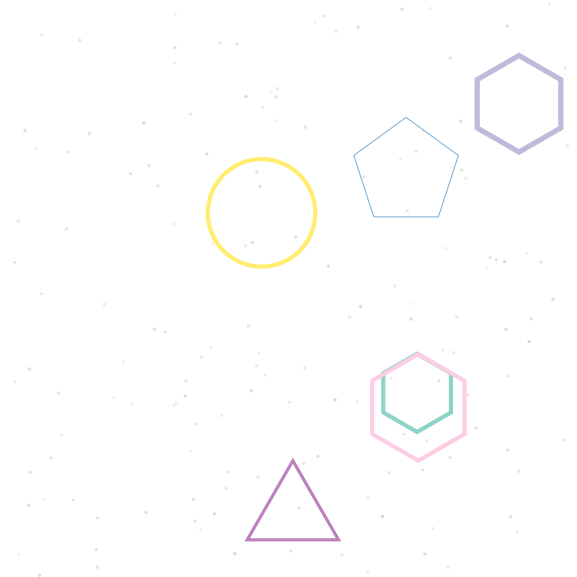[{"shape": "hexagon", "thickness": 2, "radius": 0.34, "center": [0.722, 0.319]}, {"shape": "hexagon", "thickness": 2.5, "radius": 0.42, "center": [0.899, 0.819]}, {"shape": "pentagon", "thickness": 0.5, "radius": 0.48, "center": [0.703, 0.701]}, {"shape": "hexagon", "thickness": 2, "radius": 0.46, "center": [0.724, 0.294]}, {"shape": "triangle", "thickness": 1.5, "radius": 0.46, "center": [0.507, 0.11]}, {"shape": "circle", "thickness": 2, "radius": 0.47, "center": [0.453, 0.63]}]